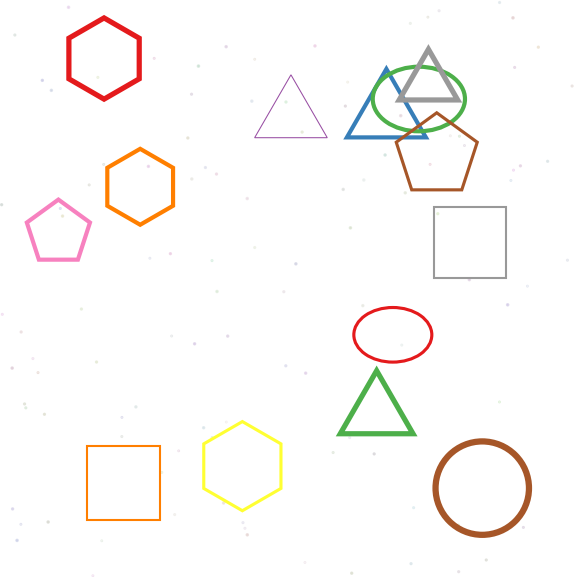[{"shape": "hexagon", "thickness": 2.5, "radius": 0.35, "center": [0.18, 0.898]}, {"shape": "oval", "thickness": 1.5, "radius": 0.34, "center": [0.68, 0.419]}, {"shape": "triangle", "thickness": 2, "radius": 0.4, "center": [0.669, 0.801]}, {"shape": "oval", "thickness": 2, "radius": 0.4, "center": [0.725, 0.828]}, {"shape": "triangle", "thickness": 2.5, "radius": 0.36, "center": [0.652, 0.284]}, {"shape": "triangle", "thickness": 0.5, "radius": 0.36, "center": [0.504, 0.797]}, {"shape": "hexagon", "thickness": 2, "radius": 0.33, "center": [0.243, 0.676]}, {"shape": "square", "thickness": 1, "radius": 0.32, "center": [0.214, 0.163]}, {"shape": "hexagon", "thickness": 1.5, "radius": 0.39, "center": [0.42, 0.192]}, {"shape": "circle", "thickness": 3, "radius": 0.4, "center": [0.835, 0.154]}, {"shape": "pentagon", "thickness": 1.5, "radius": 0.37, "center": [0.756, 0.73]}, {"shape": "pentagon", "thickness": 2, "radius": 0.29, "center": [0.101, 0.596]}, {"shape": "triangle", "thickness": 2.5, "radius": 0.29, "center": [0.742, 0.855]}, {"shape": "square", "thickness": 1, "radius": 0.31, "center": [0.814, 0.579]}]